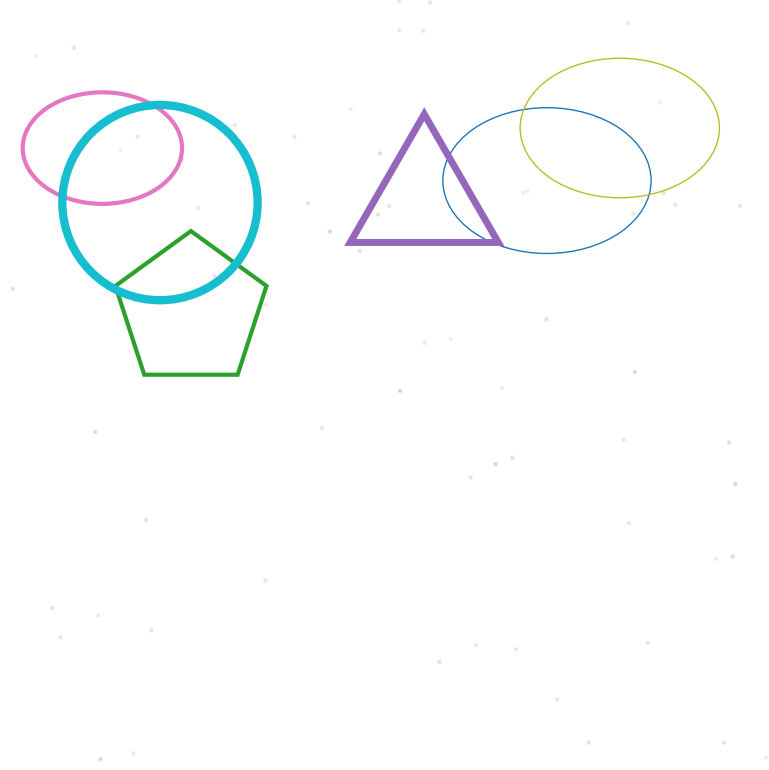[{"shape": "oval", "thickness": 0.5, "radius": 0.68, "center": [0.71, 0.765]}, {"shape": "pentagon", "thickness": 1.5, "radius": 0.52, "center": [0.248, 0.597]}, {"shape": "triangle", "thickness": 2.5, "radius": 0.56, "center": [0.551, 0.741]}, {"shape": "oval", "thickness": 1.5, "radius": 0.52, "center": [0.133, 0.808]}, {"shape": "oval", "thickness": 0.5, "radius": 0.65, "center": [0.805, 0.834]}, {"shape": "circle", "thickness": 3, "radius": 0.63, "center": [0.208, 0.737]}]